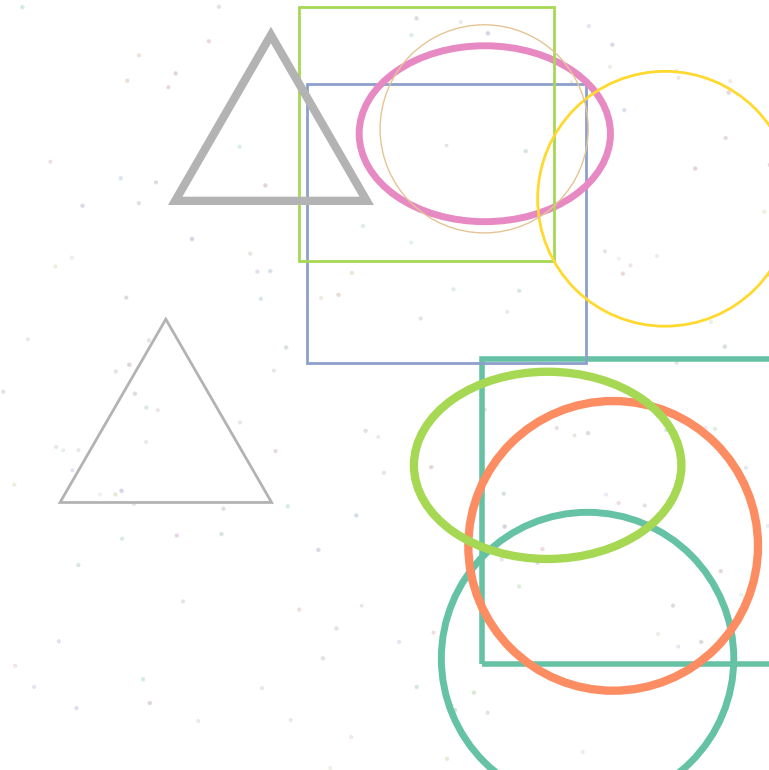[{"shape": "circle", "thickness": 2.5, "radius": 0.95, "center": [0.763, 0.145]}, {"shape": "square", "thickness": 2, "radius": 0.99, "center": [0.824, 0.335]}, {"shape": "circle", "thickness": 3, "radius": 0.94, "center": [0.796, 0.291]}, {"shape": "square", "thickness": 1, "radius": 0.91, "center": [0.58, 0.71]}, {"shape": "oval", "thickness": 2.5, "radius": 0.82, "center": [0.63, 0.826]}, {"shape": "oval", "thickness": 3, "radius": 0.87, "center": [0.711, 0.396]}, {"shape": "square", "thickness": 1, "radius": 0.83, "center": [0.554, 0.826]}, {"shape": "circle", "thickness": 1, "radius": 0.83, "center": [0.864, 0.742]}, {"shape": "circle", "thickness": 0.5, "radius": 0.68, "center": [0.629, 0.833]}, {"shape": "triangle", "thickness": 1, "radius": 0.79, "center": [0.215, 0.427]}, {"shape": "triangle", "thickness": 3, "radius": 0.72, "center": [0.352, 0.811]}]